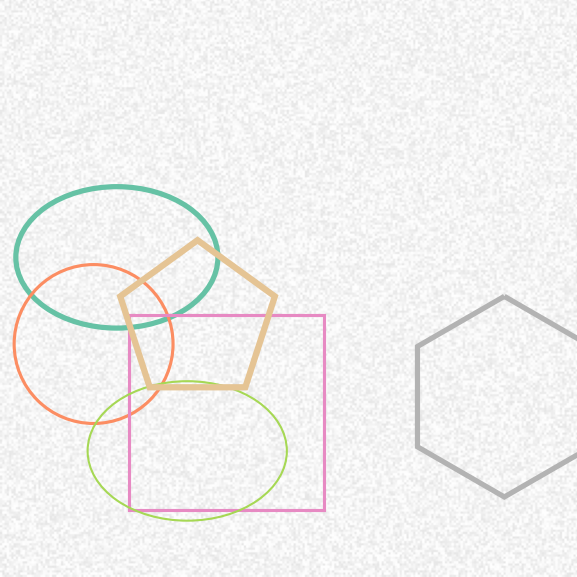[{"shape": "oval", "thickness": 2.5, "radius": 0.87, "center": [0.202, 0.553]}, {"shape": "circle", "thickness": 1.5, "radius": 0.69, "center": [0.162, 0.403]}, {"shape": "square", "thickness": 1.5, "radius": 0.85, "center": [0.392, 0.285]}, {"shape": "oval", "thickness": 1, "radius": 0.86, "center": [0.324, 0.218]}, {"shape": "pentagon", "thickness": 3, "radius": 0.7, "center": [0.342, 0.442]}, {"shape": "hexagon", "thickness": 2.5, "radius": 0.87, "center": [0.873, 0.312]}]